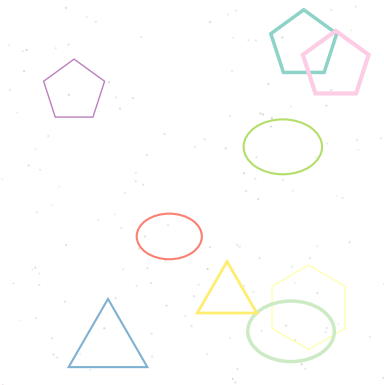[{"shape": "pentagon", "thickness": 2.5, "radius": 0.45, "center": [0.789, 0.885]}, {"shape": "hexagon", "thickness": 1, "radius": 0.55, "center": [0.801, 0.202]}, {"shape": "oval", "thickness": 1.5, "radius": 0.42, "center": [0.44, 0.386]}, {"shape": "triangle", "thickness": 1.5, "radius": 0.59, "center": [0.28, 0.106]}, {"shape": "oval", "thickness": 1.5, "radius": 0.51, "center": [0.735, 0.619]}, {"shape": "pentagon", "thickness": 3, "radius": 0.45, "center": [0.872, 0.83]}, {"shape": "pentagon", "thickness": 1, "radius": 0.42, "center": [0.192, 0.763]}, {"shape": "oval", "thickness": 2.5, "radius": 0.56, "center": [0.756, 0.139]}, {"shape": "triangle", "thickness": 2, "radius": 0.45, "center": [0.59, 0.232]}]